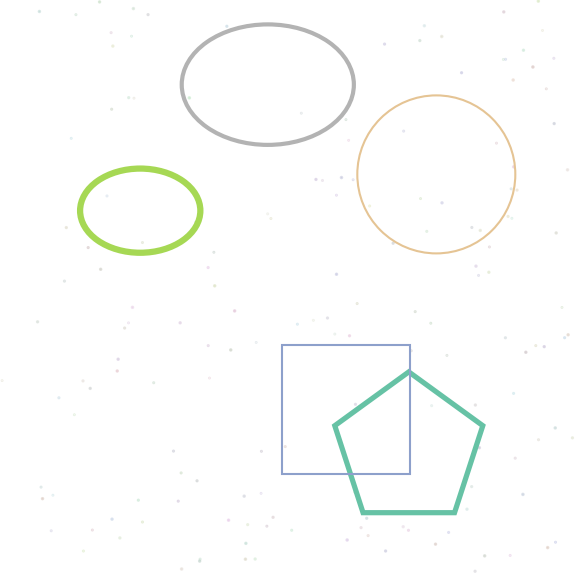[{"shape": "pentagon", "thickness": 2.5, "radius": 0.67, "center": [0.708, 0.22]}, {"shape": "square", "thickness": 1, "radius": 0.55, "center": [0.599, 0.29]}, {"shape": "oval", "thickness": 3, "radius": 0.52, "center": [0.243, 0.634]}, {"shape": "circle", "thickness": 1, "radius": 0.68, "center": [0.756, 0.697]}, {"shape": "oval", "thickness": 2, "radius": 0.75, "center": [0.464, 0.853]}]